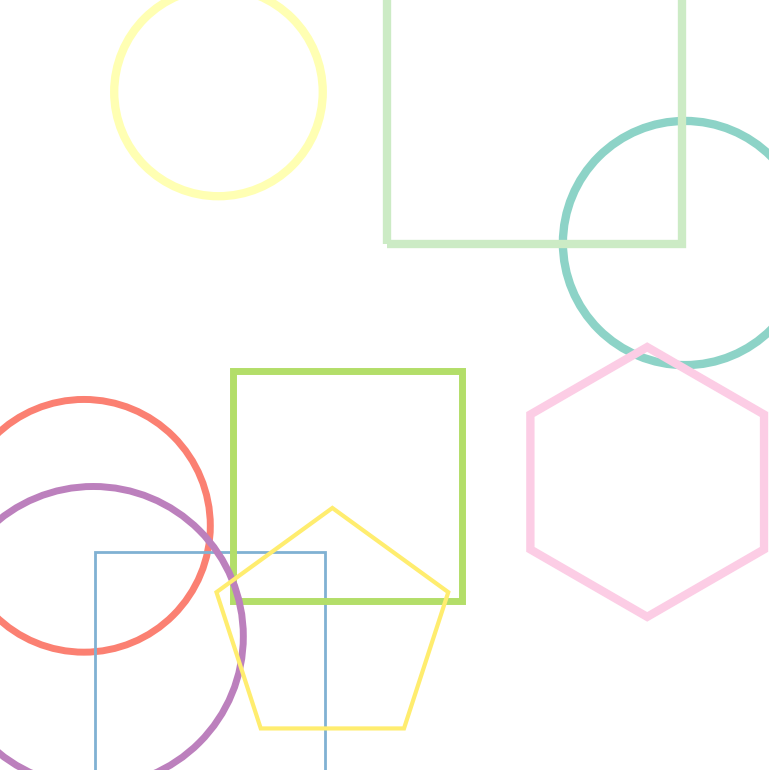[{"shape": "circle", "thickness": 3, "radius": 0.79, "center": [0.89, 0.684]}, {"shape": "circle", "thickness": 3, "radius": 0.68, "center": [0.284, 0.881]}, {"shape": "circle", "thickness": 2.5, "radius": 0.82, "center": [0.109, 0.317]}, {"shape": "square", "thickness": 1, "radius": 0.75, "center": [0.273, 0.134]}, {"shape": "square", "thickness": 2.5, "radius": 0.75, "center": [0.451, 0.369]}, {"shape": "hexagon", "thickness": 3, "radius": 0.88, "center": [0.841, 0.374]}, {"shape": "circle", "thickness": 2.5, "radius": 0.97, "center": [0.121, 0.173]}, {"shape": "square", "thickness": 3, "radius": 0.96, "center": [0.694, 0.875]}, {"shape": "pentagon", "thickness": 1.5, "radius": 0.79, "center": [0.432, 0.182]}]